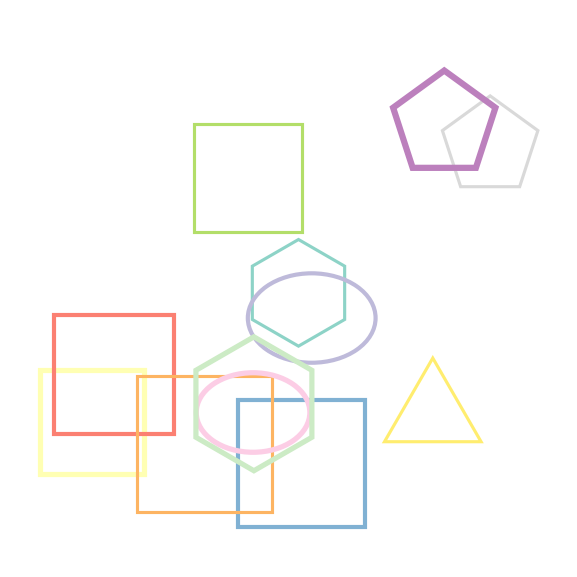[{"shape": "hexagon", "thickness": 1.5, "radius": 0.46, "center": [0.517, 0.492]}, {"shape": "square", "thickness": 2.5, "radius": 0.45, "center": [0.159, 0.269]}, {"shape": "oval", "thickness": 2, "radius": 0.55, "center": [0.54, 0.448]}, {"shape": "square", "thickness": 2, "radius": 0.52, "center": [0.198, 0.351]}, {"shape": "square", "thickness": 2, "radius": 0.55, "center": [0.522, 0.197]}, {"shape": "square", "thickness": 1.5, "radius": 0.59, "center": [0.354, 0.231]}, {"shape": "square", "thickness": 1.5, "radius": 0.47, "center": [0.429, 0.691]}, {"shape": "oval", "thickness": 2.5, "radius": 0.49, "center": [0.438, 0.285]}, {"shape": "pentagon", "thickness": 1.5, "radius": 0.43, "center": [0.849, 0.746]}, {"shape": "pentagon", "thickness": 3, "radius": 0.47, "center": [0.769, 0.784]}, {"shape": "hexagon", "thickness": 2.5, "radius": 0.58, "center": [0.44, 0.3]}, {"shape": "triangle", "thickness": 1.5, "radius": 0.48, "center": [0.749, 0.283]}]